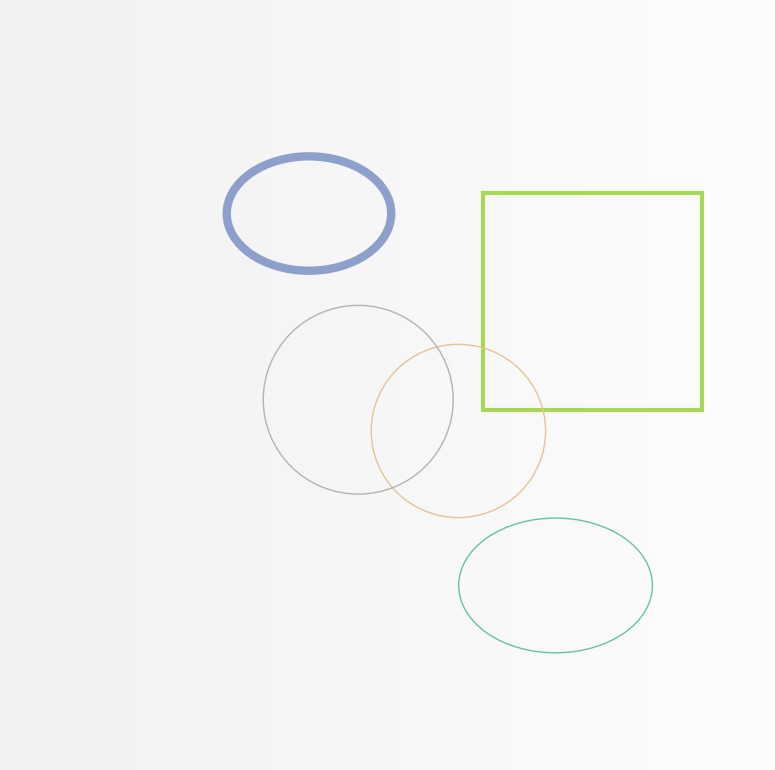[{"shape": "oval", "thickness": 0.5, "radius": 0.62, "center": [0.717, 0.24]}, {"shape": "oval", "thickness": 3, "radius": 0.53, "center": [0.399, 0.723]}, {"shape": "square", "thickness": 1.5, "radius": 0.71, "center": [0.764, 0.609]}, {"shape": "circle", "thickness": 0.5, "radius": 0.56, "center": [0.591, 0.44]}, {"shape": "circle", "thickness": 0.5, "radius": 0.61, "center": [0.462, 0.481]}]